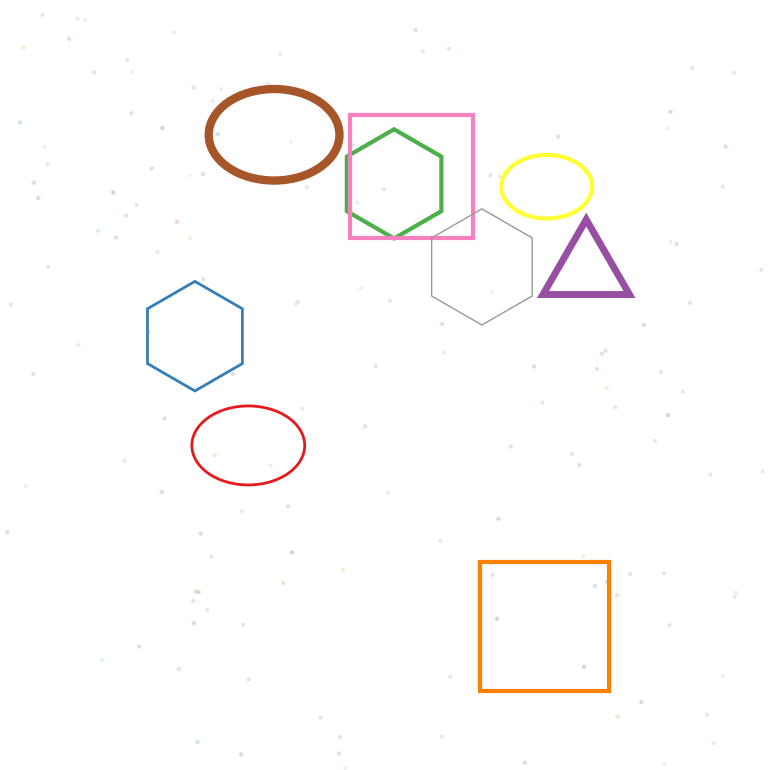[{"shape": "oval", "thickness": 1, "radius": 0.37, "center": [0.322, 0.421]}, {"shape": "hexagon", "thickness": 1, "radius": 0.36, "center": [0.253, 0.563]}, {"shape": "hexagon", "thickness": 1.5, "radius": 0.35, "center": [0.512, 0.761]}, {"shape": "triangle", "thickness": 2.5, "radius": 0.32, "center": [0.761, 0.65]}, {"shape": "square", "thickness": 1.5, "radius": 0.42, "center": [0.707, 0.186]}, {"shape": "oval", "thickness": 1.5, "radius": 0.3, "center": [0.71, 0.758]}, {"shape": "oval", "thickness": 3, "radius": 0.42, "center": [0.356, 0.825]}, {"shape": "square", "thickness": 1.5, "radius": 0.4, "center": [0.535, 0.771]}, {"shape": "hexagon", "thickness": 0.5, "radius": 0.38, "center": [0.626, 0.653]}]